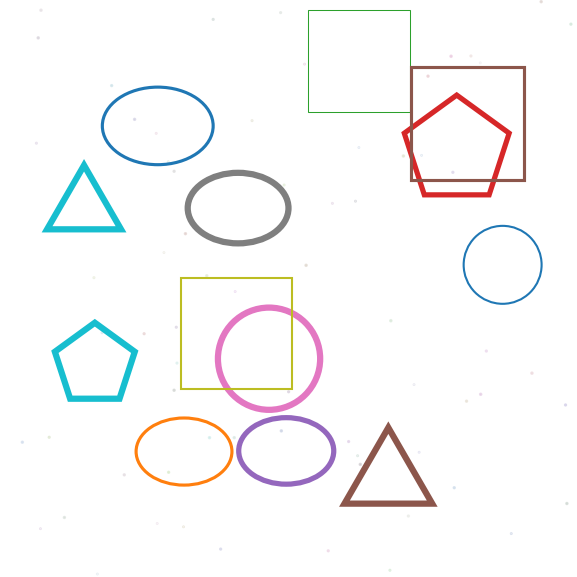[{"shape": "oval", "thickness": 1.5, "radius": 0.48, "center": [0.273, 0.781]}, {"shape": "circle", "thickness": 1, "radius": 0.34, "center": [0.87, 0.541]}, {"shape": "oval", "thickness": 1.5, "radius": 0.41, "center": [0.319, 0.217]}, {"shape": "square", "thickness": 0.5, "radius": 0.44, "center": [0.622, 0.894]}, {"shape": "pentagon", "thickness": 2.5, "radius": 0.48, "center": [0.791, 0.739]}, {"shape": "oval", "thickness": 2.5, "radius": 0.41, "center": [0.496, 0.218]}, {"shape": "square", "thickness": 1.5, "radius": 0.49, "center": [0.81, 0.785]}, {"shape": "triangle", "thickness": 3, "radius": 0.44, "center": [0.672, 0.171]}, {"shape": "circle", "thickness": 3, "radius": 0.44, "center": [0.466, 0.378]}, {"shape": "oval", "thickness": 3, "radius": 0.44, "center": [0.412, 0.639]}, {"shape": "square", "thickness": 1, "radius": 0.48, "center": [0.409, 0.422]}, {"shape": "triangle", "thickness": 3, "radius": 0.37, "center": [0.146, 0.639]}, {"shape": "pentagon", "thickness": 3, "radius": 0.36, "center": [0.164, 0.368]}]